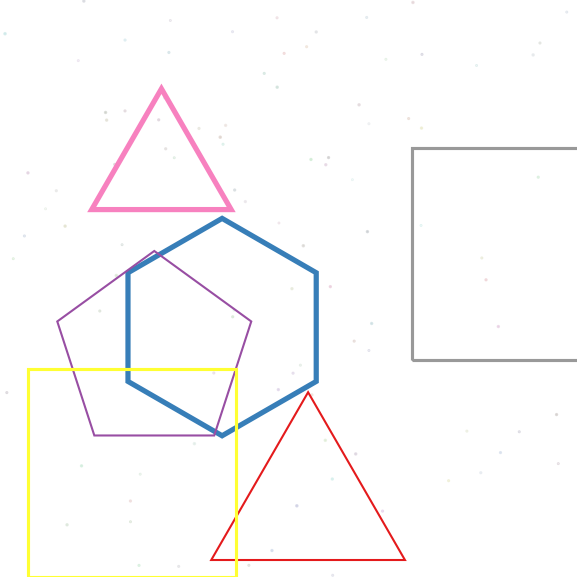[{"shape": "triangle", "thickness": 1, "radius": 0.97, "center": [0.534, 0.126]}, {"shape": "hexagon", "thickness": 2.5, "radius": 0.94, "center": [0.385, 0.433]}, {"shape": "pentagon", "thickness": 1, "radius": 0.88, "center": [0.267, 0.388]}, {"shape": "square", "thickness": 1.5, "radius": 0.9, "center": [0.228, 0.18]}, {"shape": "triangle", "thickness": 2.5, "radius": 0.7, "center": [0.28, 0.706]}, {"shape": "square", "thickness": 1.5, "radius": 0.92, "center": [0.896, 0.559]}]